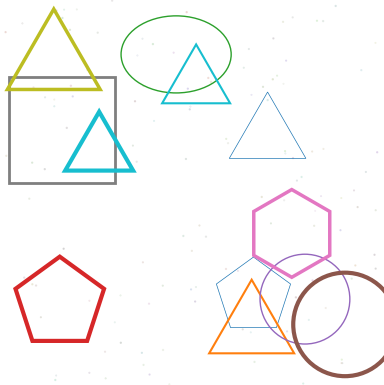[{"shape": "triangle", "thickness": 0.5, "radius": 0.57, "center": [0.695, 0.646]}, {"shape": "pentagon", "thickness": 0.5, "radius": 0.51, "center": [0.658, 0.231]}, {"shape": "triangle", "thickness": 1.5, "radius": 0.64, "center": [0.654, 0.146]}, {"shape": "oval", "thickness": 1, "radius": 0.72, "center": [0.457, 0.859]}, {"shape": "pentagon", "thickness": 3, "radius": 0.6, "center": [0.155, 0.212]}, {"shape": "circle", "thickness": 1, "radius": 0.58, "center": [0.792, 0.223]}, {"shape": "circle", "thickness": 3, "radius": 0.67, "center": [0.896, 0.157]}, {"shape": "hexagon", "thickness": 2.5, "radius": 0.57, "center": [0.758, 0.394]}, {"shape": "square", "thickness": 2, "radius": 0.69, "center": [0.16, 0.663]}, {"shape": "triangle", "thickness": 2.5, "radius": 0.7, "center": [0.14, 0.837]}, {"shape": "triangle", "thickness": 1.5, "radius": 0.51, "center": [0.509, 0.783]}, {"shape": "triangle", "thickness": 3, "radius": 0.51, "center": [0.258, 0.608]}]